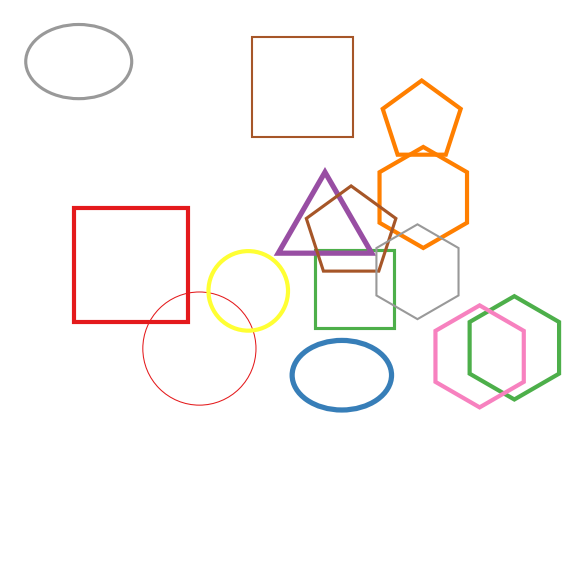[{"shape": "circle", "thickness": 0.5, "radius": 0.49, "center": [0.345, 0.396]}, {"shape": "square", "thickness": 2, "radius": 0.49, "center": [0.227, 0.54]}, {"shape": "oval", "thickness": 2.5, "radius": 0.43, "center": [0.592, 0.349]}, {"shape": "hexagon", "thickness": 2, "radius": 0.45, "center": [0.891, 0.397]}, {"shape": "square", "thickness": 1.5, "radius": 0.34, "center": [0.614, 0.499]}, {"shape": "triangle", "thickness": 2.5, "radius": 0.47, "center": [0.563, 0.607]}, {"shape": "hexagon", "thickness": 2, "radius": 0.44, "center": [0.733, 0.657]}, {"shape": "pentagon", "thickness": 2, "radius": 0.35, "center": [0.73, 0.789]}, {"shape": "circle", "thickness": 2, "radius": 0.34, "center": [0.43, 0.495]}, {"shape": "square", "thickness": 1, "radius": 0.43, "center": [0.524, 0.849]}, {"shape": "pentagon", "thickness": 1.5, "radius": 0.41, "center": [0.608, 0.596]}, {"shape": "hexagon", "thickness": 2, "radius": 0.44, "center": [0.831, 0.382]}, {"shape": "oval", "thickness": 1.5, "radius": 0.46, "center": [0.136, 0.893]}, {"shape": "hexagon", "thickness": 1, "radius": 0.41, "center": [0.723, 0.529]}]